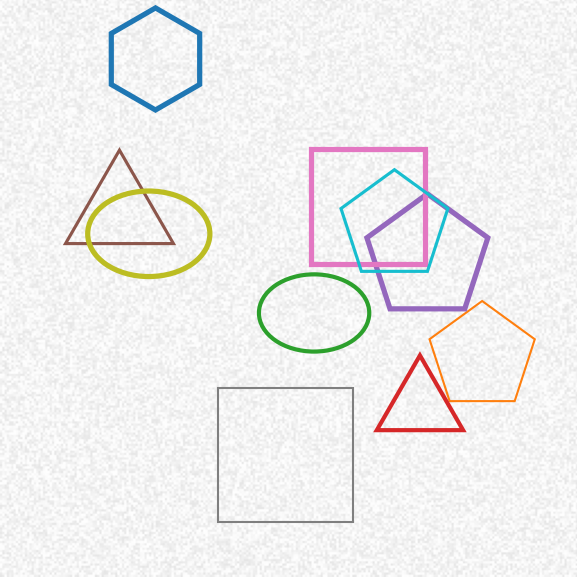[{"shape": "hexagon", "thickness": 2.5, "radius": 0.44, "center": [0.269, 0.897]}, {"shape": "pentagon", "thickness": 1, "radius": 0.48, "center": [0.835, 0.382]}, {"shape": "oval", "thickness": 2, "radius": 0.48, "center": [0.544, 0.457]}, {"shape": "triangle", "thickness": 2, "radius": 0.43, "center": [0.727, 0.297]}, {"shape": "pentagon", "thickness": 2.5, "radius": 0.55, "center": [0.74, 0.553]}, {"shape": "triangle", "thickness": 1.5, "radius": 0.54, "center": [0.207, 0.631]}, {"shape": "square", "thickness": 2.5, "radius": 0.5, "center": [0.638, 0.642]}, {"shape": "square", "thickness": 1, "radius": 0.58, "center": [0.495, 0.211]}, {"shape": "oval", "thickness": 2.5, "radius": 0.53, "center": [0.258, 0.594]}, {"shape": "pentagon", "thickness": 1.5, "radius": 0.49, "center": [0.683, 0.608]}]